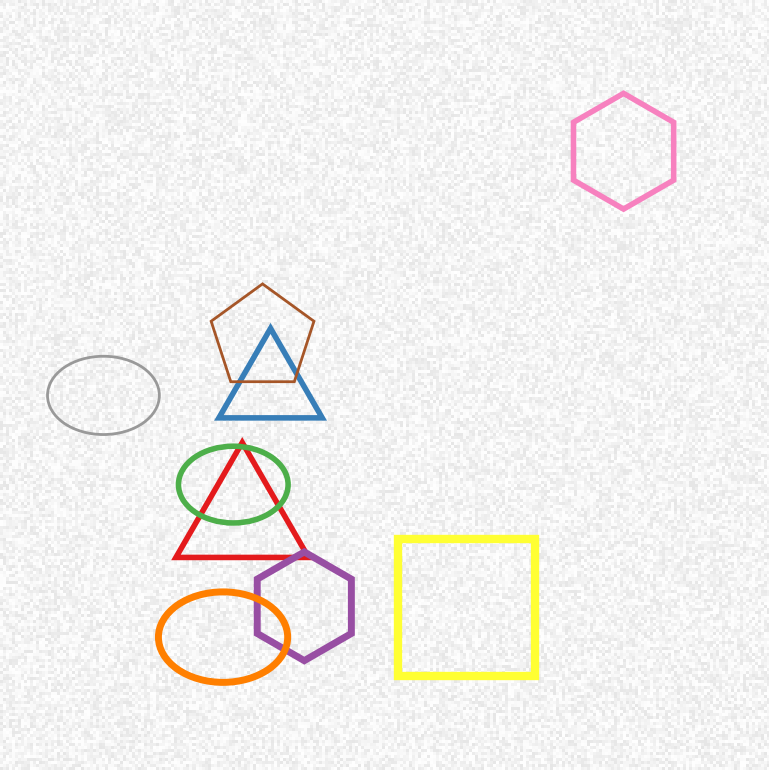[{"shape": "triangle", "thickness": 2, "radius": 0.5, "center": [0.315, 0.326]}, {"shape": "triangle", "thickness": 2, "radius": 0.39, "center": [0.351, 0.496]}, {"shape": "oval", "thickness": 2, "radius": 0.36, "center": [0.303, 0.371]}, {"shape": "hexagon", "thickness": 2.5, "radius": 0.35, "center": [0.395, 0.213]}, {"shape": "oval", "thickness": 2.5, "radius": 0.42, "center": [0.29, 0.173]}, {"shape": "square", "thickness": 3, "radius": 0.44, "center": [0.605, 0.211]}, {"shape": "pentagon", "thickness": 1, "radius": 0.35, "center": [0.341, 0.561]}, {"shape": "hexagon", "thickness": 2, "radius": 0.38, "center": [0.81, 0.804]}, {"shape": "oval", "thickness": 1, "radius": 0.36, "center": [0.134, 0.486]}]